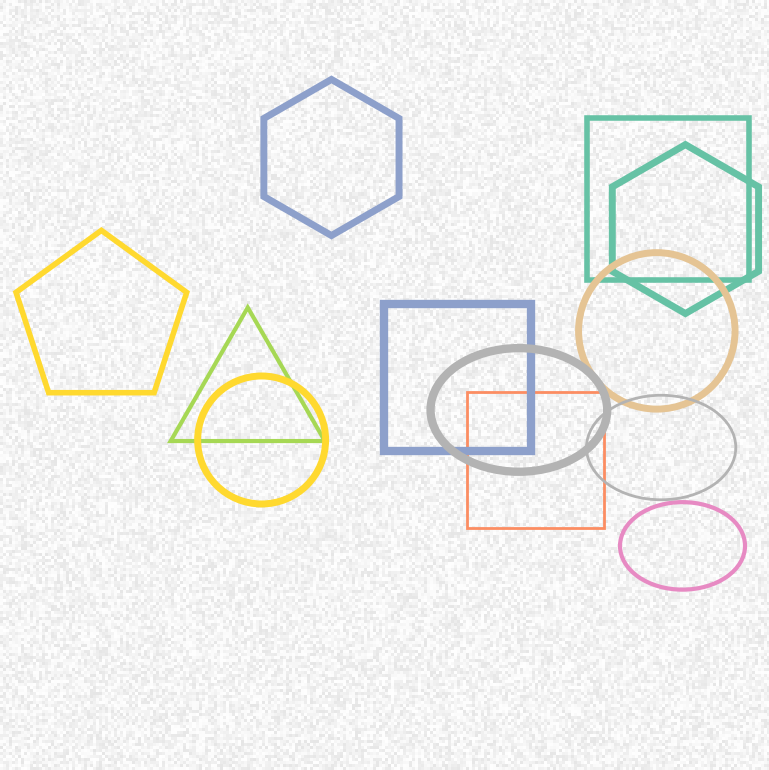[{"shape": "square", "thickness": 2, "radius": 0.53, "center": [0.868, 0.741]}, {"shape": "hexagon", "thickness": 2.5, "radius": 0.55, "center": [0.89, 0.702]}, {"shape": "square", "thickness": 1, "radius": 0.44, "center": [0.695, 0.403]}, {"shape": "square", "thickness": 3, "radius": 0.48, "center": [0.594, 0.51]}, {"shape": "hexagon", "thickness": 2.5, "radius": 0.51, "center": [0.43, 0.795]}, {"shape": "oval", "thickness": 1.5, "radius": 0.41, "center": [0.886, 0.291]}, {"shape": "triangle", "thickness": 1.5, "radius": 0.58, "center": [0.322, 0.485]}, {"shape": "circle", "thickness": 2.5, "radius": 0.42, "center": [0.34, 0.429]}, {"shape": "pentagon", "thickness": 2, "radius": 0.58, "center": [0.132, 0.584]}, {"shape": "circle", "thickness": 2.5, "radius": 0.51, "center": [0.853, 0.57]}, {"shape": "oval", "thickness": 3, "radius": 0.57, "center": [0.674, 0.468]}, {"shape": "oval", "thickness": 1, "radius": 0.48, "center": [0.859, 0.419]}]